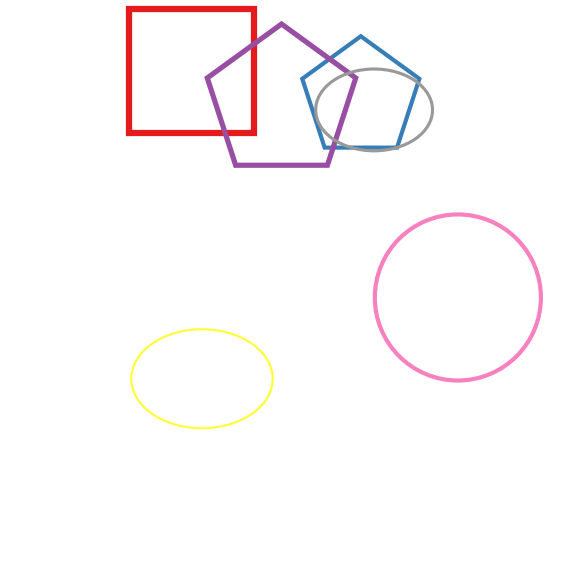[{"shape": "square", "thickness": 3, "radius": 0.54, "center": [0.332, 0.876]}, {"shape": "pentagon", "thickness": 2, "radius": 0.53, "center": [0.625, 0.83]}, {"shape": "pentagon", "thickness": 2.5, "radius": 0.68, "center": [0.487, 0.822]}, {"shape": "oval", "thickness": 1, "radius": 0.61, "center": [0.35, 0.343]}, {"shape": "circle", "thickness": 2, "radius": 0.72, "center": [0.793, 0.484]}, {"shape": "oval", "thickness": 1.5, "radius": 0.51, "center": [0.648, 0.809]}]